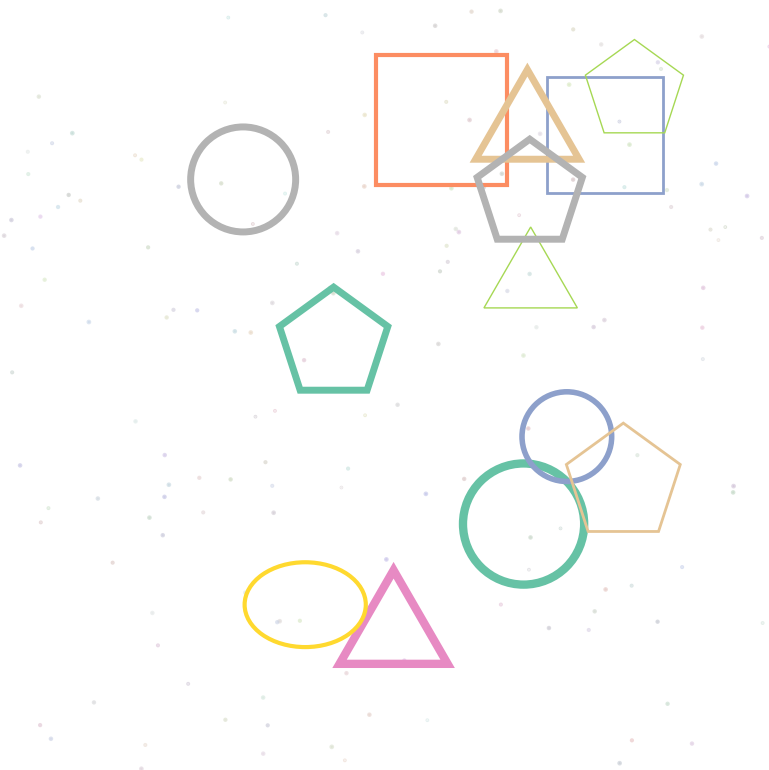[{"shape": "circle", "thickness": 3, "radius": 0.39, "center": [0.68, 0.319]}, {"shape": "pentagon", "thickness": 2.5, "radius": 0.37, "center": [0.433, 0.553]}, {"shape": "square", "thickness": 1.5, "radius": 0.42, "center": [0.574, 0.844]}, {"shape": "circle", "thickness": 2, "radius": 0.29, "center": [0.736, 0.433]}, {"shape": "square", "thickness": 1, "radius": 0.38, "center": [0.786, 0.825]}, {"shape": "triangle", "thickness": 3, "radius": 0.41, "center": [0.511, 0.178]}, {"shape": "triangle", "thickness": 0.5, "radius": 0.35, "center": [0.689, 0.635]}, {"shape": "pentagon", "thickness": 0.5, "radius": 0.33, "center": [0.824, 0.882]}, {"shape": "oval", "thickness": 1.5, "radius": 0.39, "center": [0.396, 0.215]}, {"shape": "pentagon", "thickness": 1, "radius": 0.39, "center": [0.81, 0.373]}, {"shape": "triangle", "thickness": 2.5, "radius": 0.39, "center": [0.685, 0.832]}, {"shape": "circle", "thickness": 2.5, "radius": 0.34, "center": [0.316, 0.767]}, {"shape": "pentagon", "thickness": 2.5, "radius": 0.36, "center": [0.688, 0.747]}]